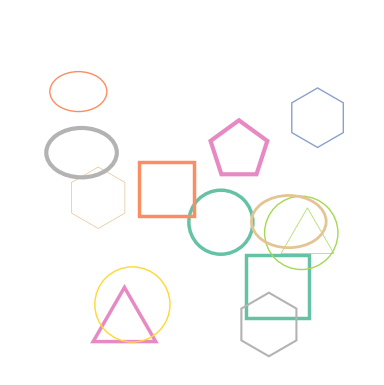[{"shape": "square", "thickness": 2.5, "radius": 0.41, "center": [0.722, 0.257]}, {"shape": "circle", "thickness": 2.5, "radius": 0.42, "center": [0.574, 0.423]}, {"shape": "oval", "thickness": 1, "radius": 0.37, "center": [0.204, 0.762]}, {"shape": "square", "thickness": 2.5, "radius": 0.36, "center": [0.432, 0.509]}, {"shape": "hexagon", "thickness": 1, "radius": 0.39, "center": [0.825, 0.694]}, {"shape": "triangle", "thickness": 2.5, "radius": 0.47, "center": [0.323, 0.16]}, {"shape": "pentagon", "thickness": 3, "radius": 0.39, "center": [0.621, 0.61]}, {"shape": "triangle", "thickness": 0.5, "radius": 0.4, "center": [0.799, 0.381]}, {"shape": "circle", "thickness": 1, "radius": 0.48, "center": [0.783, 0.395]}, {"shape": "circle", "thickness": 1, "radius": 0.49, "center": [0.344, 0.209]}, {"shape": "hexagon", "thickness": 0.5, "radius": 0.4, "center": [0.255, 0.486]}, {"shape": "oval", "thickness": 2, "radius": 0.48, "center": [0.75, 0.424]}, {"shape": "oval", "thickness": 3, "radius": 0.46, "center": [0.212, 0.603]}, {"shape": "hexagon", "thickness": 1.5, "radius": 0.41, "center": [0.698, 0.157]}]